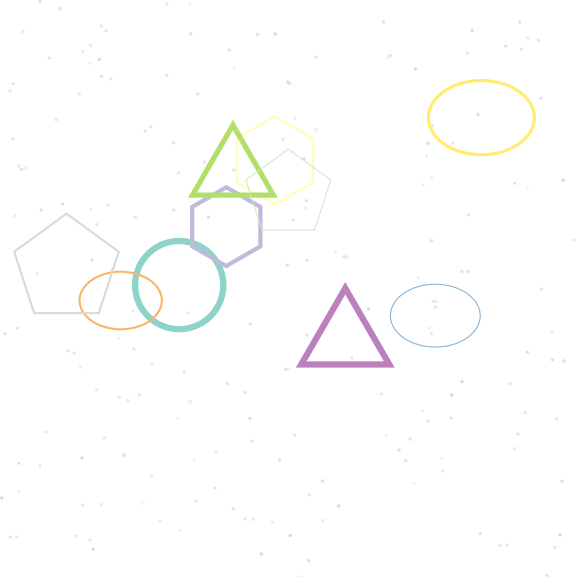[{"shape": "circle", "thickness": 3, "radius": 0.38, "center": [0.31, 0.505]}, {"shape": "hexagon", "thickness": 1, "radius": 0.38, "center": [0.476, 0.721]}, {"shape": "hexagon", "thickness": 2, "radius": 0.34, "center": [0.392, 0.607]}, {"shape": "oval", "thickness": 0.5, "radius": 0.39, "center": [0.754, 0.453]}, {"shape": "oval", "thickness": 1, "radius": 0.36, "center": [0.209, 0.479]}, {"shape": "triangle", "thickness": 2.5, "radius": 0.4, "center": [0.403, 0.702]}, {"shape": "pentagon", "thickness": 1, "radius": 0.48, "center": [0.115, 0.534]}, {"shape": "triangle", "thickness": 3, "radius": 0.44, "center": [0.598, 0.412]}, {"shape": "pentagon", "thickness": 0.5, "radius": 0.39, "center": [0.499, 0.664]}, {"shape": "oval", "thickness": 1.5, "radius": 0.46, "center": [0.834, 0.795]}]